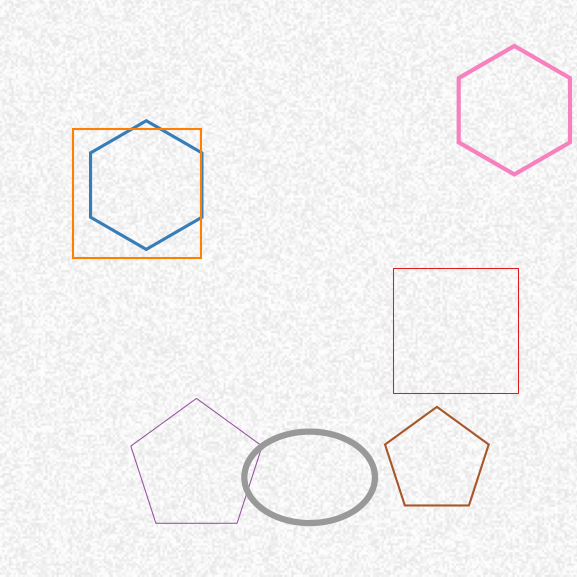[{"shape": "square", "thickness": 0.5, "radius": 0.54, "center": [0.788, 0.427]}, {"shape": "hexagon", "thickness": 1.5, "radius": 0.56, "center": [0.253, 0.679]}, {"shape": "pentagon", "thickness": 0.5, "radius": 0.6, "center": [0.34, 0.19]}, {"shape": "square", "thickness": 1, "radius": 0.56, "center": [0.237, 0.664]}, {"shape": "pentagon", "thickness": 1, "radius": 0.47, "center": [0.757, 0.2]}, {"shape": "hexagon", "thickness": 2, "radius": 0.56, "center": [0.891, 0.808]}, {"shape": "oval", "thickness": 3, "radius": 0.57, "center": [0.536, 0.173]}]